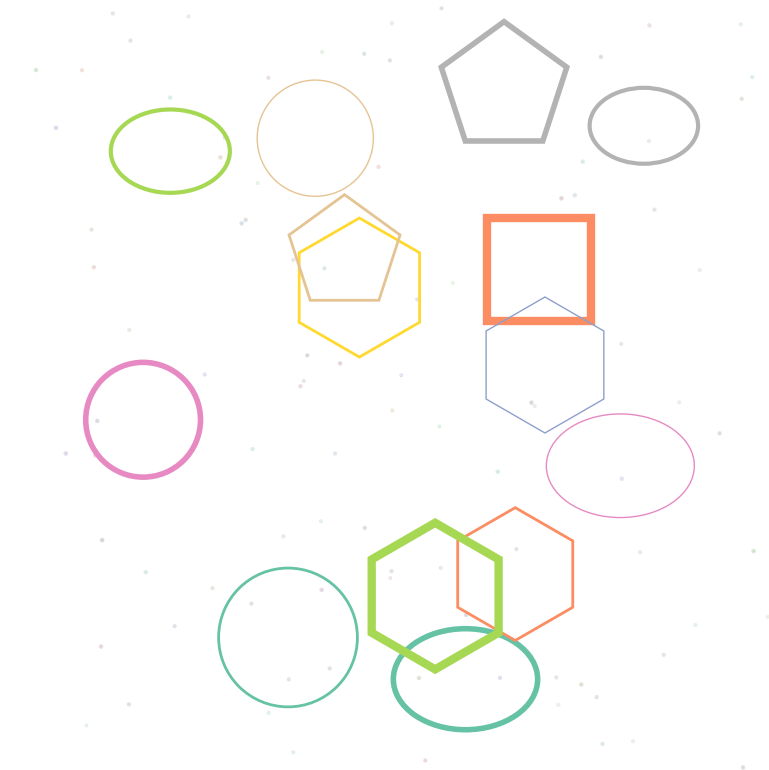[{"shape": "circle", "thickness": 1, "radius": 0.45, "center": [0.374, 0.172]}, {"shape": "oval", "thickness": 2, "radius": 0.47, "center": [0.605, 0.118]}, {"shape": "hexagon", "thickness": 1, "radius": 0.43, "center": [0.669, 0.254]}, {"shape": "square", "thickness": 3, "radius": 0.34, "center": [0.7, 0.65]}, {"shape": "hexagon", "thickness": 0.5, "radius": 0.44, "center": [0.708, 0.526]}, {"shape": "oval", "thickness": 0.5, "radius": 0.48, "center": [0.806, 0.395]}, {"shape": "circle", "thickness": 2, "radius": 0.37, "center": [0.186, 0.455]}, {"shape": "oval", "thickness": 1.5, "radius": 0.39, "center": [0.221, 0.804]}, {"shape": "hexagon", "thickness": 3, "radius": 0.48, "center": [0.565, 0.226]}, {"shape": "hexagon", "thickness": 1, "radius": 0.45, "center": [0.467, 0.627]}, {"shape": "pentagon", "thickness": 1, "radius": 0.38, "center": [0.447, 0.671]}, {"shape": "circle", "thickness": 0.5, "radius": 0.38, "center": [0.409, 0.821]}, {"shape": "pentagon", "thickness": 2, "radius": 0.43, "center": [0.655, 0.886]}, {"shape": "oval", "thickness": 1.5, "radius": 0.35, "center": [0.836, 0.837]}]